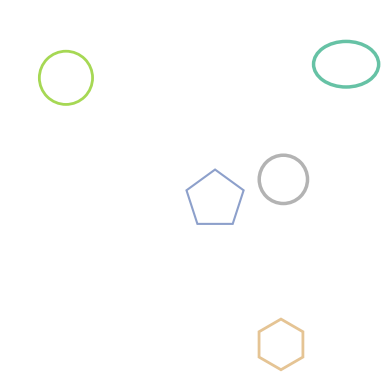[{"shape": "oval", "thickness": 2.5, "radius": 0.42, "center": [0.899, 0.833]}, {"shape": "pentagon", "thickness": 1.5, "radius": 0.39, "center": [0.559, 0.482]}, {"shape": "circle", "thickness": 2, "radius": 0.35, "center": [0.171, 0.798]}, {"shape": "hexagon", "thickness": 2, "radius": 0.33, "center": [0.73, 0.105]}, {"shape": "circle", "thickness": 2.5, "radius": 0.31, "center": [0.736, 0.534]}]